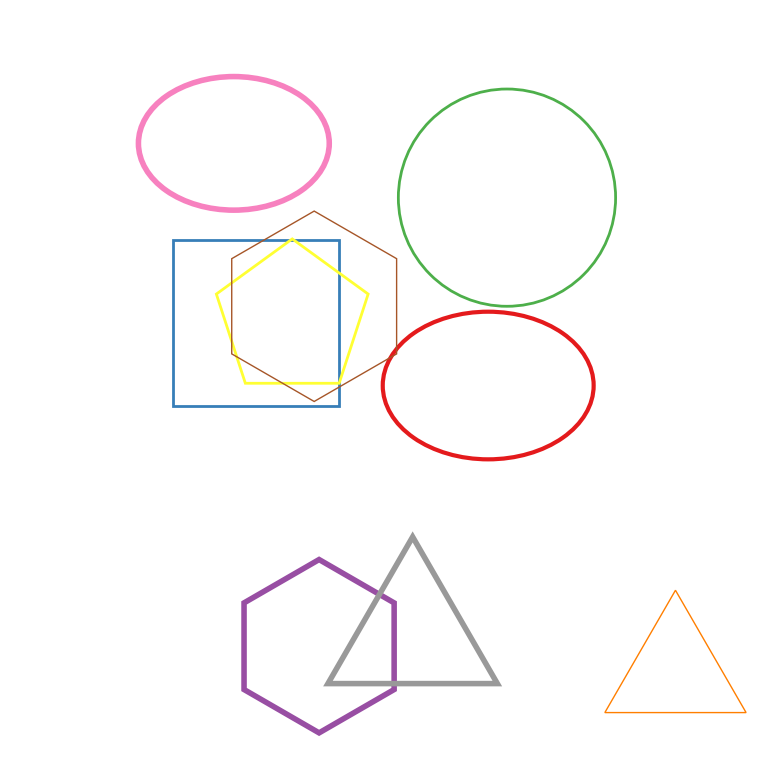[{"shape": "oval", "thickness": 1.5, "radius": 0.68, "center": [0.634, 0.499]}, {"shape": "square", "thickness": 1, "radius": 0.54, "center": [0.333, 0.581]}, {"shape": "circle", "thickness": 1, "radius": 0.71, "center": [0.658, 0.743]}, {"shape": "hexagon", "thickness": 2, "radius": 0.56, "center": [0.414, 0.161]}, {"shape": "triangle", "thickness": 0.5, "radius": 0.53, "center": [0.877, 0.128]}, {"shape": "pentagon", "thickness": 1, "radius": 0.52, "center": [0.38, 0.586]}, {"shape": "hexagon", "thickness": 0.5, "radius": 0.62, "center": [0.408, 0.602]}, {"shape": "oval", "thickness": 2, "radius": 0.62, "center": [0.304, 0.814]}, {"shape": "triangle", "thickness": 2, "radius": 0.63, "center": [0.536, 0.176]}]